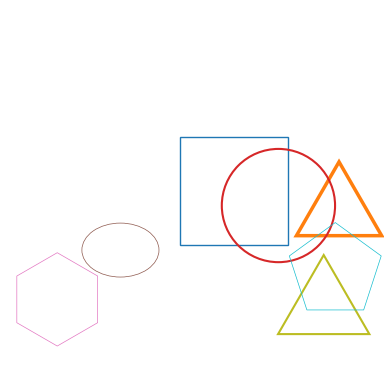[{"shape": "square", "thickness": 1, "radius": 0.7, "center": [0.608, 0.504]}, {"shape": "triangle", "thickness": 2.5, "radius": 0.64, "center": [0.881, 0.452]}, {"shape": "circle", "thickness": 1.5, "radius": 0.74, "center": [0.723, 0.466]}, {"shape": "oval", "thickness": 0.5, "radius": 0.5, "center": [0.313, 0.35]}, {"shape": "hexagon", "thickness": 0.5, "radius": 0.61, "center": [0.149, 0.222]}, {"shape": "triangle", "thickness": 1.5, "radius": 0.68, "center": [0.841, 0.201]}, {"shape": "pentagon", "thickness": 0.5, "radius": 0.63, "center": [0.871, 0.296]}]